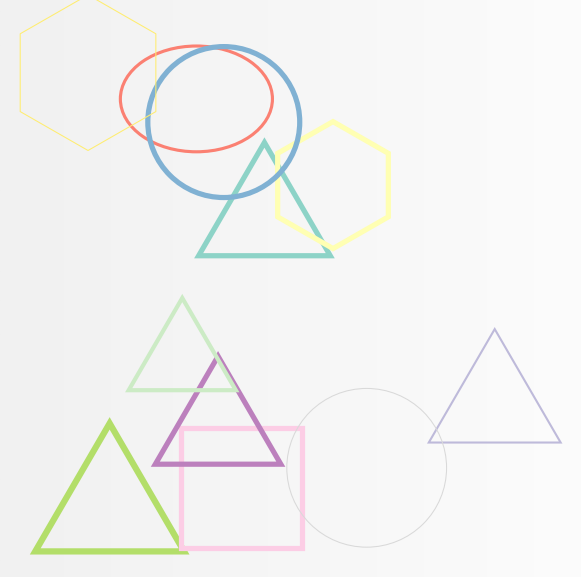[{"shape": "triangle", "thickness": 2.5, "radius": 0.65, "center": [0.455, 0.622]}, {"shape": "hexagon", "thickness": 2.5, "radius": 0.55, "center": [0.573, 0.679]}, {"shape": "triangle", "thickness": 1, "radius": 0.65, "center": [0.851, 0.298]}, {"shape": "oval", "thickness": 1.5, "radius": 0.65, "center": [0.338, 0.828]}, {"shape": "circle", "thickness": 2.5, "radius": 0.65, "center": [0.385, 0.788]}, {"shape": "triangle", "thickness": 3, "radius": 0.74, "center": [0.189, 0.118]}, {"shape": "square", "thickness": 2.5, "radius": 0.52, "center": [0.416, 0.155]}, {"shape": "circle", "thickness": 0.5, "radius": 0.69, "center": [0.631, 0.189]}, {"shape": "triangle", "thickness": 2.5, "radius": 0.62, "center": [0.375, 0.258]}, {"shape": "triangle", "thickness": 2, "radius": 0.53, "center": [0.314, 0.377]}, {"shape": "hexagon", "thickness": 0.5, "radius": 0.67, "center": [0.151, 0.873]}]